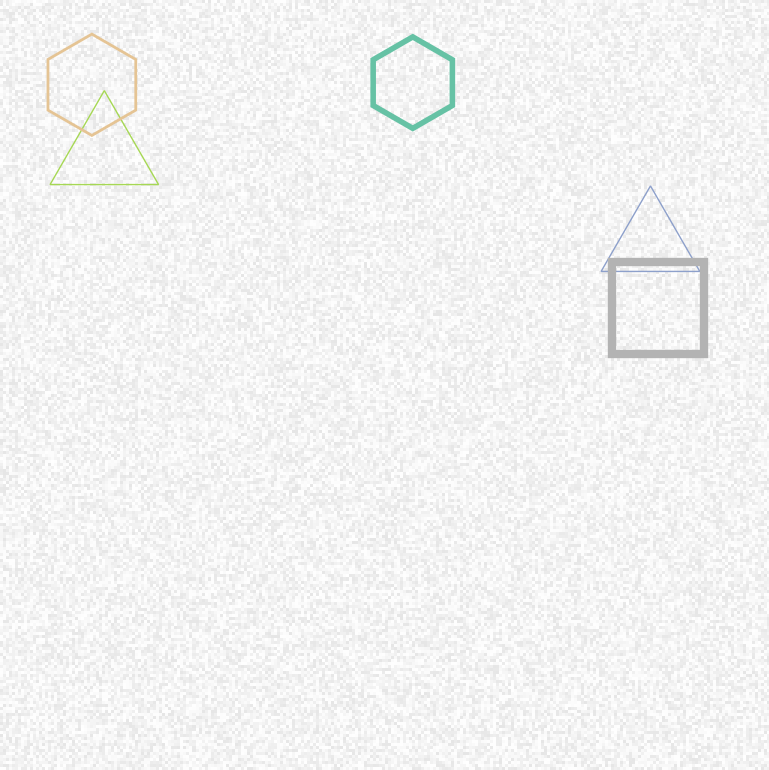[{"shape": "hexagon", "thickness": 2, "radius": 0.3, "center": [0.536, 0.893]}, {"shape": "triangle", "thickness": 0.5, "radius": 0.37, "center": [0.845, 0.685]}, {"shape": "triangle", "thickness": 0.5, "radius": 0.41, "center": [0.135, 0.801]}, {"shape": "hexagon", "thickness": 1, "radius": 0.33, "center": [0.119, 0.89]}, {"shape": "square", "thickness": 3, "radius": 0.3, "center": [0.855, 0.6]}]